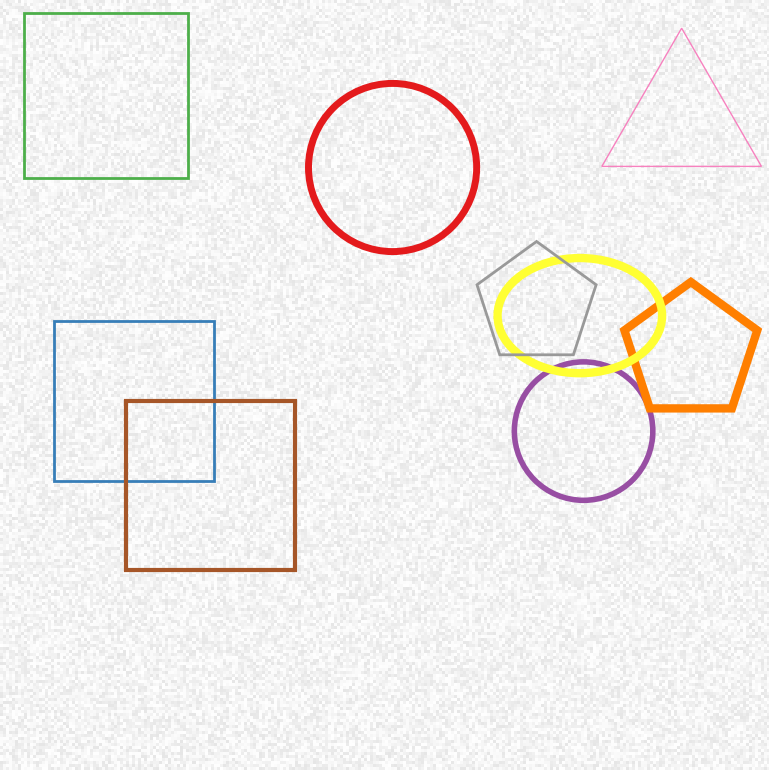[{"shape": "circle", "thickness": 2.5, "radius": 0.55, "center": [0.51, 0.782]}, {"shape": "square", "thickness": 1, "radius": 0.52, "center": [0.174, 0.479]}, {"shape": "square", "thickness": 1, "radius": 0.53, "center": [0.138, 0.876]}, {"shape": "circle", "thickness": 2, "radius": 0.45, "center": [0.758, 0.44]}, {"shape": "pentagon", "thickness": 3, "radius": 0.45, "center": [0.897, 0.543]}, {"shape": "oval", "thickness": 3, "radius": 0.53, "center": [0.753, 0.59]}, {"shape": "square", "thickness": 1.5, "radius": 0.55, "center": [0.273, 0.369]}, {"shape": "triangle", "thickness": 0.5, "radius": 0.6, "center": [0.885, 0.844]}, {"shape": "pentagon", "thickness": 1, "radius": 0.41, "center": [0.697, 0.605]}]